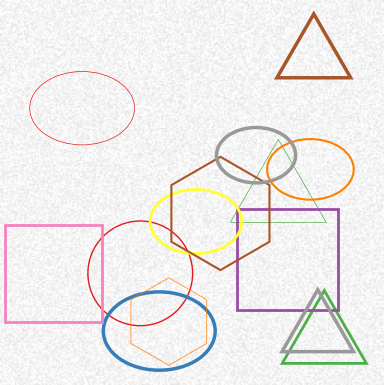[{"shape": "oval", "thickness": 0.5, "radius": 0.68, "center": [0.213, 0.719]}, {"shape": "circle", "thickness": 1, "radius": 0.68, "center": [0.364, 0.29]}, {"shape": "oval", "thickness": 2.5, "radius": 0.73, "center": [0.414, 0.14]}, {"shape": "triangle", "thickness": 2, "radius": 0.63, "center": [0.842, 0.119]}, {"shape": "triangle", "thickness": 0.5, "radius": 0.72, "center": [0.723, 0.494]}, {"shape": "square", "thickness": 2, "radius": 0.66, "center": [0.746, 0.327]}, {"shape": "hexagon", "thickness": 0.5, "radius": 0.57, "center": [0.438, 0.165]}, {"shape": "oval", "thickness": 1.5, "radius": 0.56, "center": [0.806, 0.56]}, {"shape": "oval", "thickness": 2, "radius": 0.6, "center": [0.509, 0.424]}, {"shape": "hexagon", "thickness": 1.5, "radius": 0.74, "center": [0.573, 0.446]}, {"shape": "triangle", "thickness": 2.5, "radius": 0.55, "center": [0.815, 0.853]}, {"shape": "square", "thickness": 2, "radius": 0.63, "center": [0.139, 0.289]}, {"shape": "oval", "thickness": 2.5, "radius": 0.51, "center": [0.665, 0.597]}, {"shape": "triangle", "thickness": 2.5, "radius": 0.54, "center": [0.825, 0.14]}]